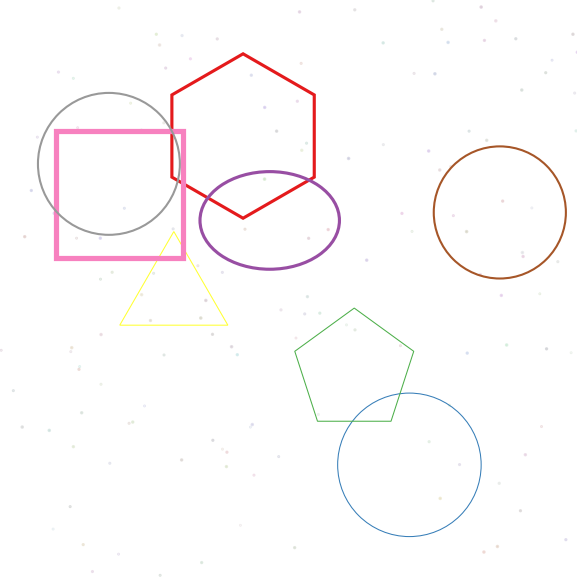[{"shape": "hexagon", "thickness": 1.5, "radius": 0.71, "center": [0.421, 0.764]}, {"shape": "circle", "thickness": 0.5, "radius": 0.62, "center": [0.709, 0.194]}, {"shape": "pentagon", "thickness": 0.5, "radius": 0.54, "center": [0.613, 0.357]}, {"shape": "oval", "thickness": 1.5, "radius": 0.6, "center": [0.467, 0.617]}, {"shape": "triangle", "thickness": 0.5, "radius": 0.54, "center": [0.301, 0.49]}, {"shape": "circle", "thickness": 1, "radius": 0.57, "center": [0.865, 0.631]}, {"shape": "square", "thickness": 2.5, "radius": 0.55, "center": [0.208, 0.662]}, {"shape": "circle", "thickness": 1, "radius": 0.61, "center": [0.189, 0.715]}]